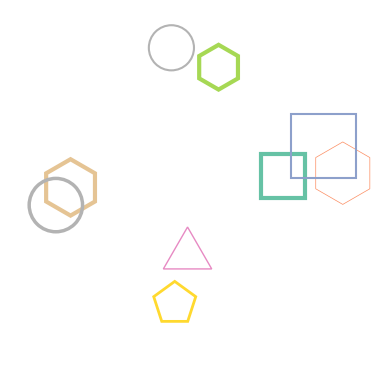[{"shape": "square", "thickness": 3, "radius": 0.29, "center": [0.735, 0.543]}, {"shape": "hexagon", "thickness": 0.5, "radius": 0.41, "center": [0.89, 0.55]}, {"shape": "square", "thickness": 1.5, "radius": 0.42, "center": [0.841, 0.621]}, {"shape": "triangle", "thickness": 1, "radius": 0.36, "center": [0.487, 0.338]}, {"shape": "hexagon", "thickness": 3, "radius": 0.29, "center": [0.568, 0.825]}, {"shape": "pentagon", "thickness": 2, "radius": 0.29, "center": [0.454, 0.212]}, {"shape": "hexagon", "thickness": 3, "radius": 0.37, "center": [0.183, 0.513]}, {"shape": "circle", "thickness": 2.5, "radius": 0.35, "center": [0.145, 0.467]}, {"shape": "circle", "thickness": 1.5, "radius": 0.29, "center": [0.445, 0.876]}]